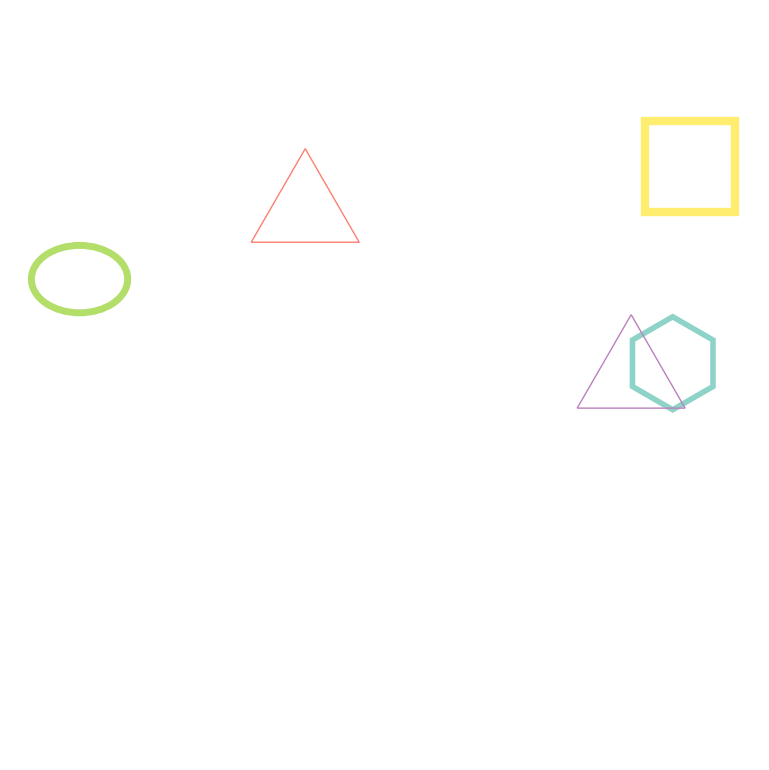[{"shape": "hexagon", "thickness": 2, "radius": 0.3, "center": [0.874, 0.528]}, {"shape": "triangle", "thickness": 0.5, "radius": 0.41, "center": [0.396, 0.726]}, {"shape": "oval", "thickness": 2.5, "radius": 0.31, "center": [0.103, 0.638]}, {"shape": "triangle", "thickness": 0.5, "radius": 0.4, "center": [0.82, 0.51]}, {"shape": "square", "thickness": 3, "radius": 0.29, "center": [0.896, 0.784]}]